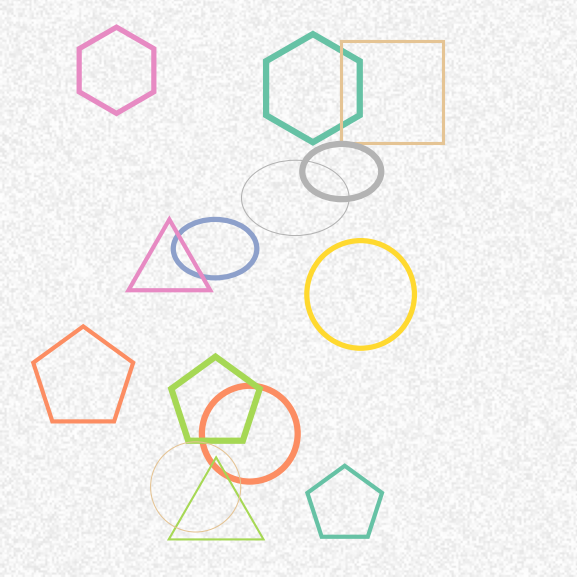[{"shape": "pentagon", "thickness": 2, "radius": 0.34, "center": [0.597, 0.125]}, {"shape": "hexagon", "thickness": 3, "radius": 0.47, "center": [0.542, 0.846]}, {"shape": "circle", "thickness": 3, "radius": 0.41, "center": [0.433, 0.248]}, {"shape": "pentagon", "thickness": 2, "radius": 0.45, "center": [0.144, 0.343]}, {"shape": "oval", "thickness": 2.5, "radius": 0.36, "center": [0.372, 0.569]}, {"shape": "triangle", "thickness": 2, "radius": 0.41, "center": [0.293, 0.537]}, {"shape": "hexagon", "thickness": 2.5, "radius": 0.37, "center": [0.202, 0.877]}, {"shape": "pentagon", "thickness": 3, "radius": 0.4, "center": [0.373, 0.301]}, {"shape": "triangle", "thickness": 1, "radius": 0.47, "center": [0.374, 0.112]}, {"shape": "circle", "thickness": 2.5, "radius": 0.47, "center": [0.624, 0.489]}, {"shape": "square", "thickness": 1.5, "radius": 0.44, "center": [0.679, 0.84]}, {"shape": "circle", "thickness": 0.5, "radius": 0.39, "center": [0.339, 0.156]}, {"shape": "oval", "thickness": 0.5, "radius": 0.47, "center": [0.511, 0.656]}, {"shape": "oval", "thickness": 3, "radius": 0.34, "center": [0.592, 0.702]}]